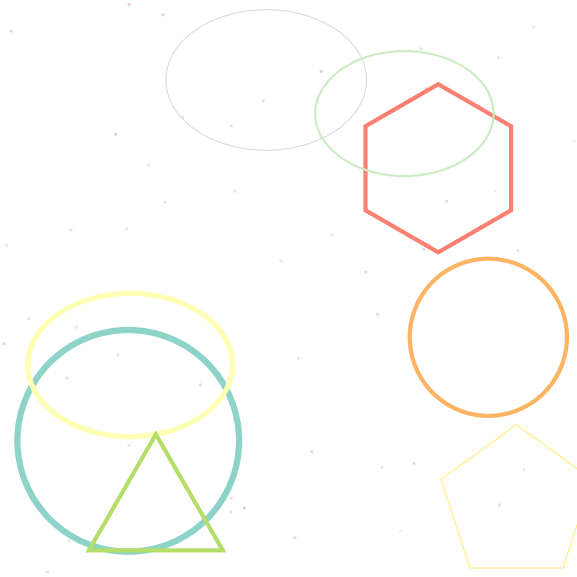[{"shape": "circle", "thickness": 3, "radius": 0.96, "center": [0.222, 0.236]}, {"shape": "oval", "thickness": 2.5, "radius": 0.89, "center": [0.225, 0.367]}, {"shape": "hexagon", "thickness": 2, "radius": 0.73, "center": [0.759, 0.708]}, {"shape": "circle", "thickness": 2, "radius": 0.68, "center": [0.846, 0.415]}, {"shape": "triangle", "thickness": 2, "radius": 0.67, "center": [0.27, 0.113]}, {"shape": "oval", "thickness": 0.5, "radius": 0.87, "center": [0.461, 0.861]}, {"shape": "oval", "thickness": 1, "radius": 0.77, "center": [0.7, 0.802]}, {"shape": "pentagon", "thickness": 0.5, "radius": 0.69, "center": [0.894, 0.127]}]